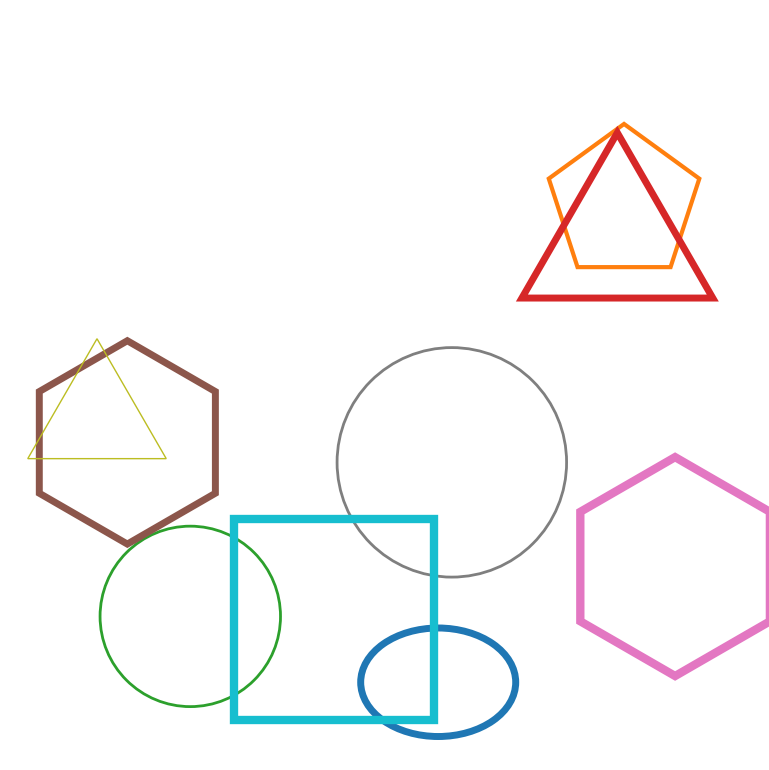[{"shape": "oval", "thickness": 2.5, "radius": 0.5, "center": [0.569, 0.114]}, {"shape": "pentagon", "thickness": 1.5, "radius": 0.51, "center": [0.81, 0.736]}, {"shape": "circle", "thickness": 1, "radius": 0.59, "center": [0.247, 0.199]}, {"shape": "triangle", "thickness": 2.5, "radius": 0.72, "center": [0.802, 0.684]}, {"shape": "hexagon", "thickness": 2.5, "radius": 0.66, "center": [0.165, 0.425]}, {"shape": "hexagon", "thickness": 3, "radius": 0.71, "center": [0.877, 0.264]}, {"shape": "circle", "thickness": 1, "radius": 0.75, "center": [0.587, 0.4]}, {"shape": "triangle", "thickness": 0.5, "radius": 0.52, "center": [0.126, 0.456]}, {"shape": "square", "thickness": 3, "radius": 0.65, "center": [0.434, 0.195]}]